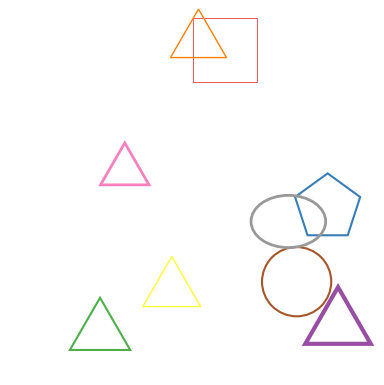[{"shape": "square", "thickness": 0.5, "radius": 0.41, "center": [0.584, 0.869]}, {"shape": "pentagon", "thickness": 1.5, "radius": 0.44, "center": [0.851, 0.461]}, {"shape": "triangle", "thickness": 1.5, "radius": 0.45, "center": [0.26, 0.136]}, {"shape": "triangle", "thickness": 3, "radius": 0.49, "center": [0.878, 0.156]}, {"shape": "triangle", "thickness": 1, "radius": 0.42, "center": [0.516, 0.892]}, {"shape": "triangle", "thickness": 1, "radius": 0.43, "center": [0.446, 0.247]}, {"shape": "circle", "thickness": 1.5, "radius": 0.45, "center": [0.77, 0.268]}, {"shape": "triangle", "thickness": 2, "radius": 0.36, "center": [0.324, 0.556]}, {"shape": "oval", "thickness": 2, "radius": 0.48, "center": [0.749, 0.425]}]